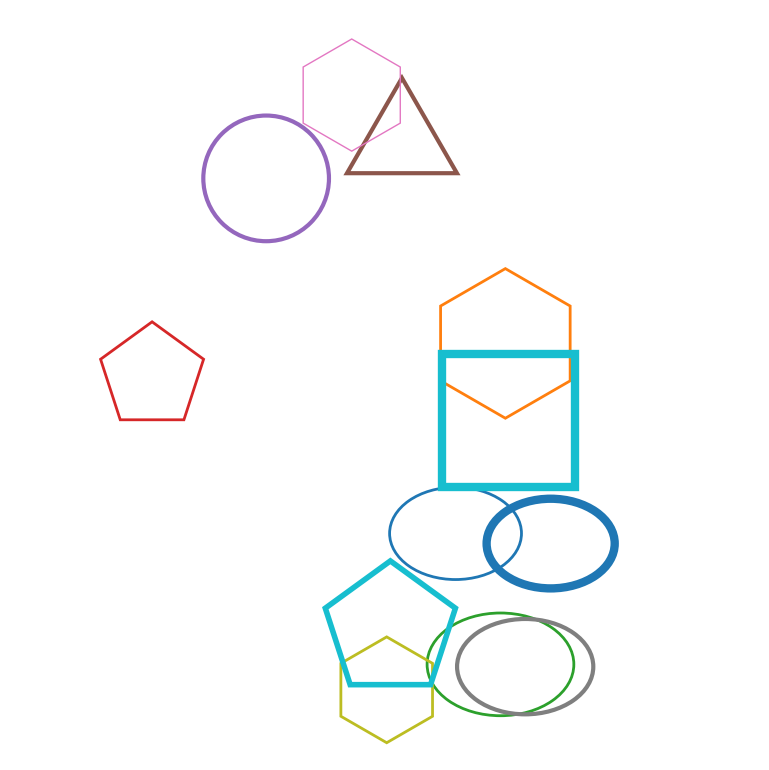[{"shape": "oval", "thickness": 3, "radius": 0.42, "center": [0.715, 0.294]}, {"shape": "oval", "thickness": 1, "radius": 0.43, "center": [0.592, 0.307]}, {"shape": "hexagon", "thickness": 1, "radius": 0.49, "center": [0.656, 0.554]}, {"shape": "oval", "thickness": 1, "radius": 0.48, "center": [0.65, 0.137]}, {"shape": "pentagon", "thickness": 1, "radius": 0.35, "center": [0.198, 0.512]}, {"shape": "circle", "thickness": 1.5, "radius": 0.41, "center": [0.346, 0.768]}, {"shape": "triangle", "thickness": 1.5, "radius": 0.41, "center": [0.522, 0.816]}, {"shape": "hexagon", "thickness": 0.5, "radius": 0.36, "center": [0.457, 0.877]}, {"shape": "oval", "thickness": 1.5, "radius": 0.44, "center": [0.682, 0.134]}, {"shape": "hexagon", "thickness": 1, "radius": 0.34, "center": [0.502, 0.104]}, {"shape": "pentagon", "thickness": 2, "radius": 0.44, "center": [0.507, 0.183]}, {"shape": "square", "thickness": 3, "radius": 0.43, "center": [0.66, 0.454]}]